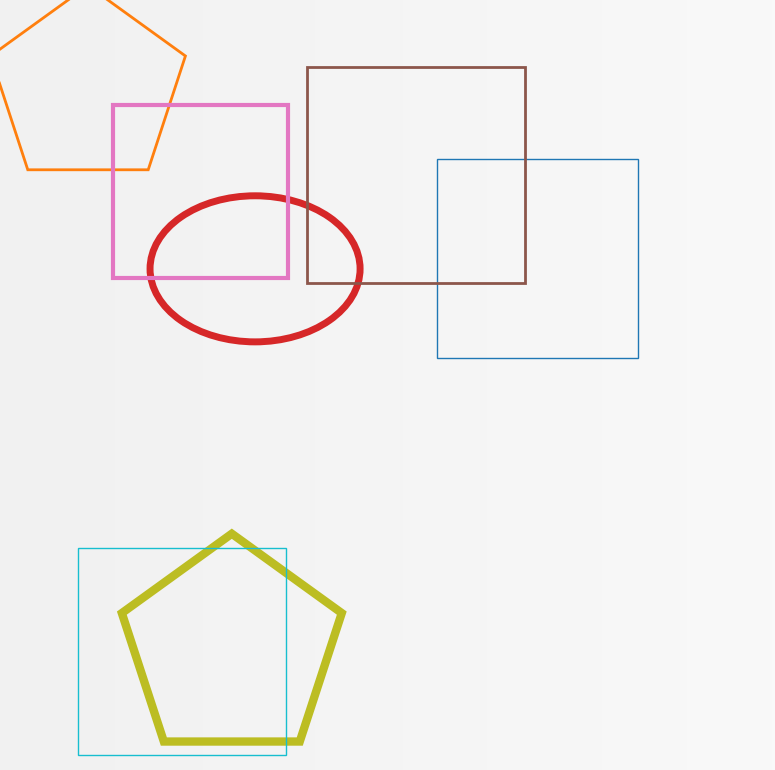[{"shape": "square", "thickness": 0.5, "radius": 0.65, "center": [0.693, 0.664]}, {"shape": "pentagon", "thickness": 1, "radius": 0.66, "center": [0.114, 0.886]}, {"shape": "oval", "thickness": 2.5, "radius": 0.68, "center": [0.329, 0.651]}, {"shape": "square", "thickness": 1, "radius": 0.7, "center": [0.537, 0.773]}, {"shape": "square", "thickness": 1.5, "radius": 0.56, "center": [0.259, 0.751]}, {"shape": "pentagon", "thickness": 3, "radius": 0.75, "center": [0.299, 0.158]}, {"shape": "square", "thickness": 0.5, "radius": 0.67, "center": [0.235, 0.154]}]